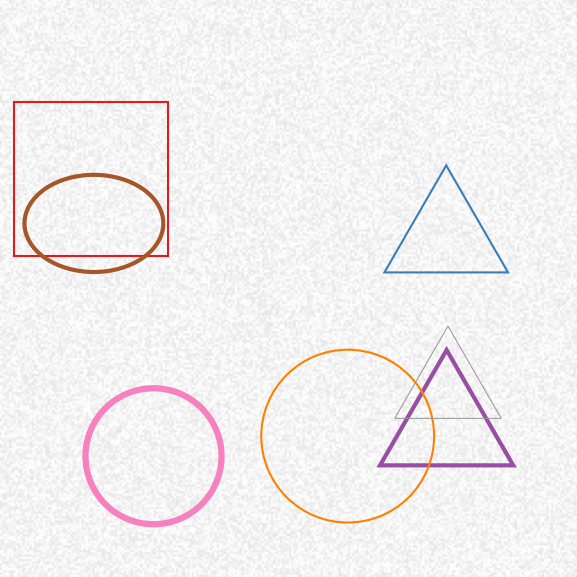[{"shape": "square", "thickness": 1, "radius": 0.67, "center": [0.157, 0.689]}, {"shape": "triangle", "thickness": 1, "radius": 0.62, "center": [0.773, 0.589]}, {"shape": "triangle", "thickness": 2, "radius": 0.67, "center": [0.773, 0.26]}, {"shape": "circle", "thickness": 1, "radius": 0.75, "center": [0.602, 0.244]}, {"shape": "oval", "thickness": 2, "radius": 0.6, "center": [0.163, 0.612]}, {"shape": "circle", "thickness": 3, "radius": 0.59, "center": [0.266, 0.209]}, {"shape": "triangle", "thickness": 0.5, "radius": 0.53, "center": [0.776, 0.328]}]